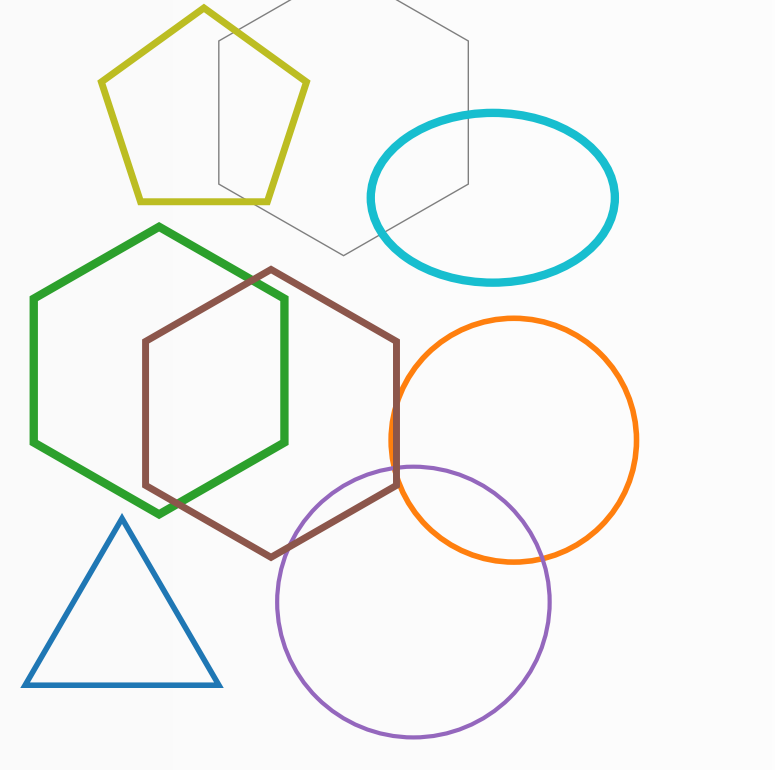[{"shape": "triangle", "thickness": 2, "radius": 0.72, "center": [0.157, 0.182]}, {"shape": "circle", "thickness": 2, "radius": 0.79, "center": [0.663, 0.428]}, {"shape": "hexagon", "thickness": 3, "radius": 0.93, "center": [0.205, 0.519]}, {"shape": "circle", "thickness": 1.5, "radius": 0.88, "center": [0.533, 0.218]}, {"shape": "hexagon", "thickness": 2.5, "radius": 0.93, "center": [0.35, 0.463]}, {"shape": "hexagon", "thickness": 0.5, "radius": 0.93, "center": [0.443, 0.854]}, {"shape": "pentagon", "thickness": 2.5, "radius": 0.7, "center": [0.263, 0.851]}, {"shape": "oval", "thickness": 3, "radius": 0.79, "center": [0.636, 0.743]}]